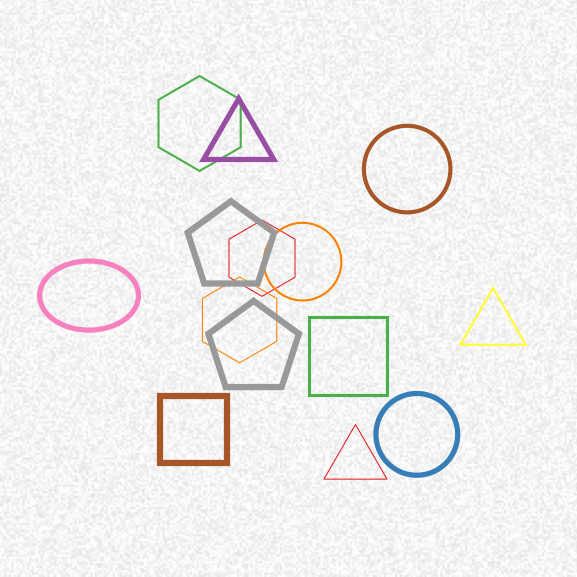[{"shape": "triangle", "thickness": 0.5, "radius": 0.32, "center": [0.616, 0.201]}, {"shape": "hexagon", "thickness": 0.5, "radius": 0.33, "center": [0.454, 0.552]}, {"shape": "circle", "thickness": 2.5, "radius": 0.35, "center": [0.722, 0.247]}, {"shape": "square", "thickness": 1.5, "radius": 0.34, "center": [0.602, 0.382]}, {"shape": "hexagon", "thickness": 1, "radius": 0.41, "center": [0.346, 0.785]}, {"shape": "triangle", "thickness": 2.5, "radius": 0.35, "center": [0.413, 0.758]}, {"shape": "circle", "thickness": 1, "radius": 0.34, "center": [0.524, 0.546]}, {"shape": "hexagon", "thickness": 0.5, "radius": 0.37, "center": [0.415, 0.445]}, {"shape": "triangle", "thickness": 1, "radius": 0.33, "center": [0.854, 0.435]}, {"shape": "circle", "thickness": 2, "radius": 0.37, "center": [0.705, 0.706]}, {"shape": "square", "thickness": 3, "radius": 0.29, "center": [0.335, 0.256]}, {"shape": "oval", "thickness": 2.5, "radius": 0.43, "center": [0.154, 0.487]}, {"shape": "pentagon", "thickness": 3, "radius": 0.39, "center": [0.4, 0.572]}, {"shape": "pentagon", "thickness": 3, "radius": 0.41, "center": [0.439, 0.396]}]